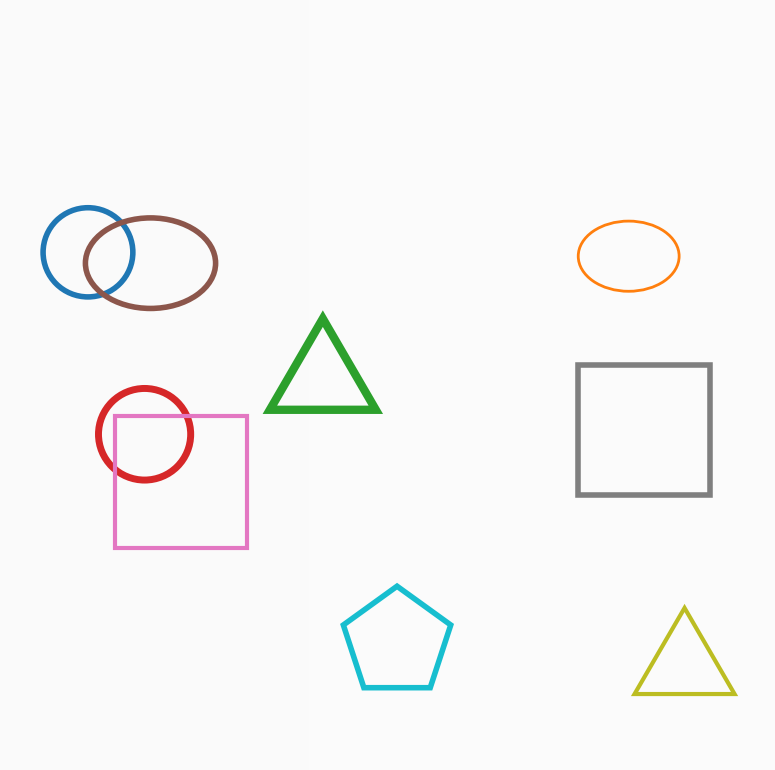[{"shape": "circle", "thickness": 2, "radius": 0.29, "center": [0.114, 0.672]}, {"shape": "oval", "thickness": 1, "radius": 0.33, "center": [0.811, 0.667]}, {"shape": "triangle", "thickness": 3, "radius": 0.39, "center": [0.417, 0.507]}, {"shape": "circle", "thickness": 2.5, "radius": 0.3, "center": [0.187, 0.436]}, {"shape": "oval", "thickness": 2, "radius": 0.42, "center": [0.194, 0.658]}, {"shape": "square", "thickness": 1.5, "radius": 0.43, "center": [0.234, 0.374]}, {"shape": "square", "thickness": 2, "radius": 0.42, "center": [0.831, 0.442]}, {"shape": "triangle", "thickness": 1.5, "radius": 0.37, "center": [0.883, 0.136]}, {"shape": "pentagon", "thickness": 2, "radius": 0.36, "center": [0.512, 0.166]}]